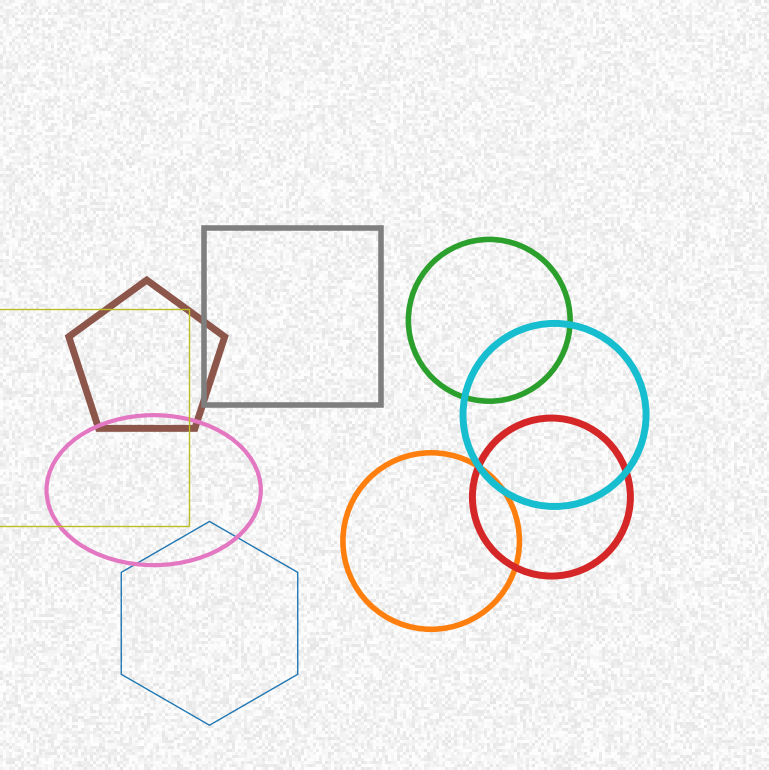[{"shape": "hexagon", "thickness": 0.5, "radius": 0.66, "center": [0.272, 0.19]}, {"shape": "circle", "thickness": 2, "radius": 0.57, "center": [0.56, 0.297]}, {"shape": "circle", "thickness": 2, "radius": 0.53, "center": [0.635, 0.584]}, {"shape": "circle", "thickness": 2.5, "radius": 0.51, "center": [0.716, 0.354]}, {"shape": "pentagon", "thickness": 2.5, "radius": 0.53, "center": [0.191, 0.53]}, {"shape": "oval", "thickness": 1.5, "radius": 0.7, "center": [0.2, 0.363]}, {"shape": "square", "thickness": 2, "radius": 0.58, "center": [0.38, 0.589]}, {"shape": "square", "thickness": 0.5, "radius": 0.71, "center": [0.104, 0.458]}, {"shape": "circle", "thickness": 2.5, "radius": 0.59, "center": [0.72, 0.461]}]